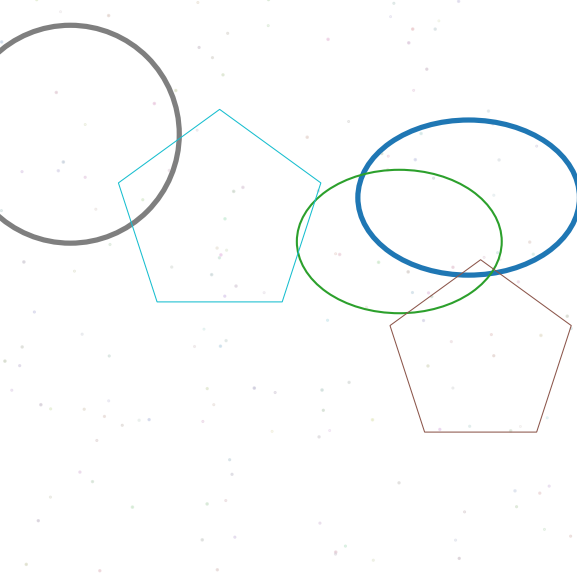[{"shape": "oval", "thickness": 2.5, "radius": 0.96, "center": [0.812, 0.657]}, {"shape": "oval", "thickness": 1, "radius": 0.89, "center": [0.691, 0.581]}, {"shape": "pentagon", "thickness": 0.5, "radius": 0.82, "center": [0.832, 0.384]}, {"shape": "circle", "thickness": 2.5, "radius": 0.94, "center": [0.122, 0.767]}, {"shape": "pentagon", "thickness": 0.5, "radius": 0.92, "center": [0.38, 0.625]}]